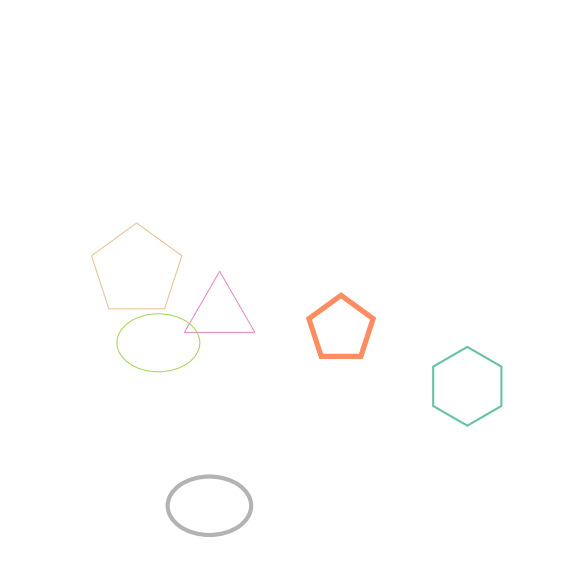[{"shape": "hexagon", "thickness": 1, "radius": 0.34, "center": [0.809, 0.33]}, {"shape": "pentagon", "thickness": 2.5, "radius": 0.29, "center": [0.591, 0.429]}, {"shape": "triangle", "thickness": 0.5, "radius": 0.35, "center": [0.38, 0.459]}, {"shape": "oval", "thickness": 0.5, "radius": 0.36, "center": [0.274, 0.406]}, {"shape": "pentagon", "thickness": 0.5, "radius": 0.41, "center": [0.237, 0.531]}, {"shape": "oval", "thickness": 2, "radius": 0.36, "center": [0.363, 0.123]}]